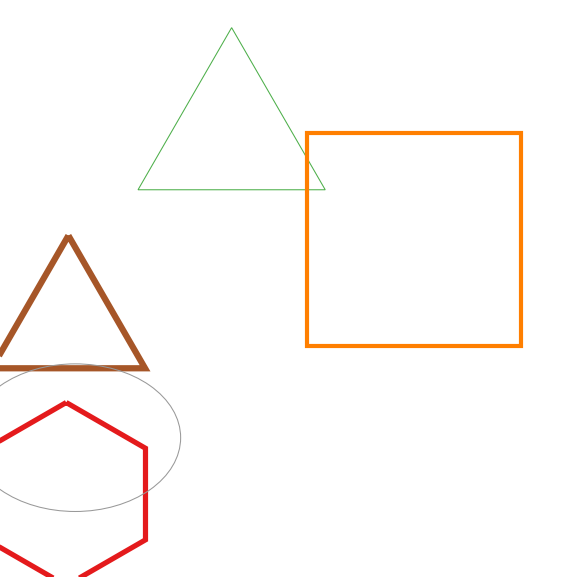[{"shape": "hexagon", "thickness": 2.5, "radius": 0.79, "center": [0.115, 0.144]}, {"shape": "triangle", "thickness": 0.5, "radius": 0.94, "center": [0.401, 0.764]}, {"shape": "square", "thickness": 2, "radius": 0.93, "center": [0.717, 0.584]}, {"shape": "triangle", "thickness": 3, "radius": 0.77, "center": [0.118, 0.438]}, {"shape": "oval", "thickness": 0.5, "radius": 0.91, "center": [0.13, 0.241]}]